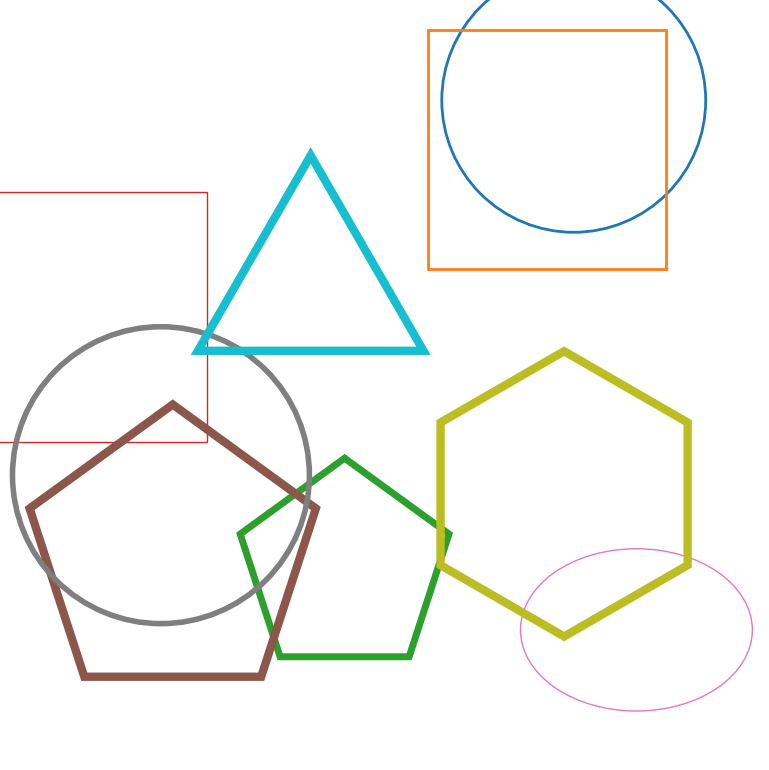[{"shape": "circle", "thickness": 1, "radius": 0.86, "center": [0.745, 0.87]}, {"shape": "square", "thickness": 1, "radius": 0.78, "center": [0.71, 0.806]}, {"shape": "pentagon", "thickness": 2.5, "radius": 0.71, "center": [0.448, 0.262]}, {"shape": "square", "thickness": 0.5, "radius": 0.81, "center": [0.106, 0.589]}, {"shape": "pentagon", "thickness": 3, "radius": 0.98, "center": [0.224, 0.279]}, {"shape": "oval", "thickness": 0.5, "radius": 0.75, "center": [0.827, 0.182]}, {"shape": "circle", "thickness": 2, "radius": 0.96, "center": [0.209, 0.383]}, {"shape": "hexagon", "thickness": 3, "radius": 0.93, "center": [0.733, 0.359]}, {"shape": "triangle", "thickness": 3, "radius": 0.85, "center": [0.403, 0.629]}]